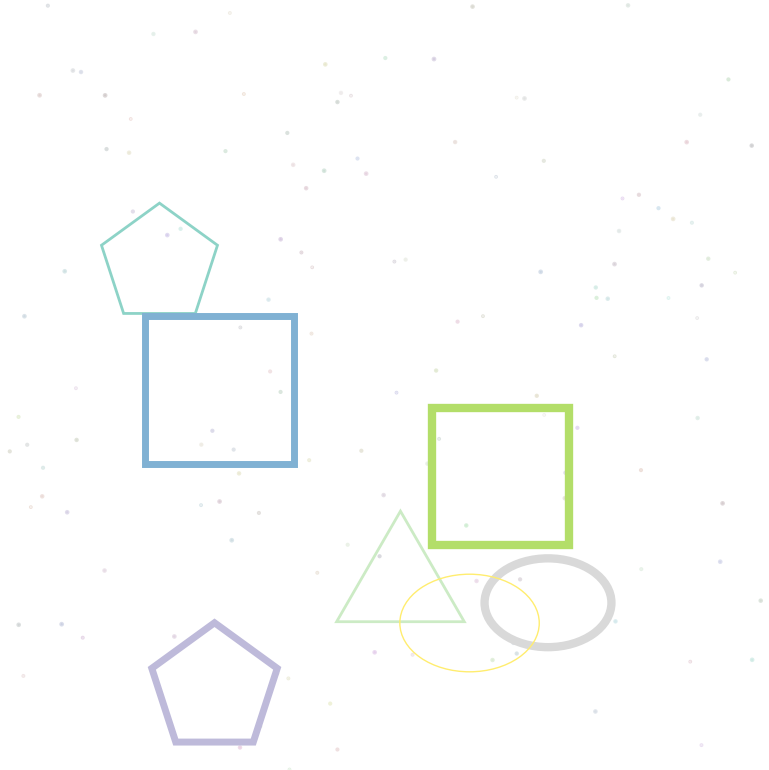[{"shape": "pentagon", "thickness": 1, "radius": 0.4, "center": [0.207, 0.657]}, {"shape": "pentagon", "thickness": 2.5, "radius": 0.43, "center": [0.279, 0.106]}, {"shape": "square", "thickness": 2.5, "radius": 0.48, "center": [0.285, 0.494]}, {"shape": "square", "thickness": 3, "radius": 0.45, "center": [0.65, 0.381]}, {"shape": "oval", "thickness": 3, "radius": 0.41, "center": [0.712, 0.217]}, {"shape": "triangle", "thickness": 1, "radius": 0.48, "center": [0.52, 0.24]}, {"shape": "oval", "thickness": 0.5, "radius": 0.45, "center": [0.61, 0.191]}]